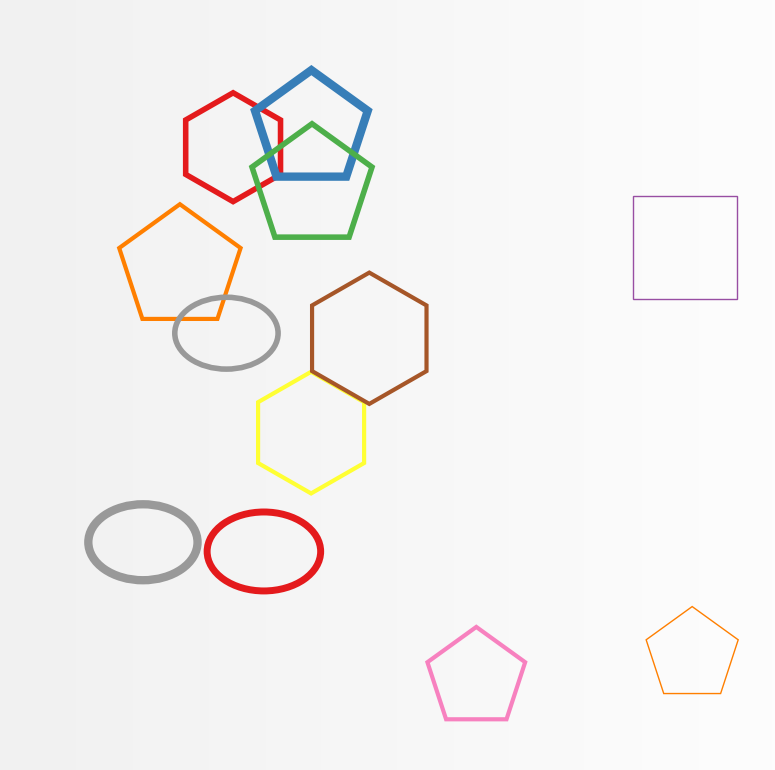[{"shape": "hexagon", "thickness": 2, "radius": 0.35, "center": [0.301, 0.809]}, {"shape": "oval", "thickness": 2.5, "radius": 0.37, "center": [0.341, 0.284]}, {"shape": "pentagon", "thickness": 3, "radius": 0.38, "center": [0.402, 0.832]}, {"shape": "pentagon", "thickness": 2, "radius": 0.41, "center": [0.403, 0.758]}, {"shape": "square", "thickness": 0.5, "radius": 0.34, "center": [0.884, 0.679]}, {"shape": "pentagon", "thickness": 1.5, "radius": 0.41, "center": [0.232, 0.652]}, {"shape": "pentagon", "thickness": 0.5, "radius": 0.31, "center": [0.893, 0.15]}, {"shape": "hexagon", "thickness": 1.5, "radius": 0.39, "center": [0.401, 0.438]}, {"shape": "hexagon", "thickness": 1.5, "radius": 0.43, "center": [0.477, 0.561]}, {"shape": "pentagon", "thickness": 1.5, "radius": 0.33, "center": [0.615, 0.119]}, {"shape": "oval", "thickness": 3, "radius": 0.35, "center": [0.184, 0.296]}, {"shape": "oval", "thickness": 2, "radius": 0.33, "center": [0.292, 0.567]}]